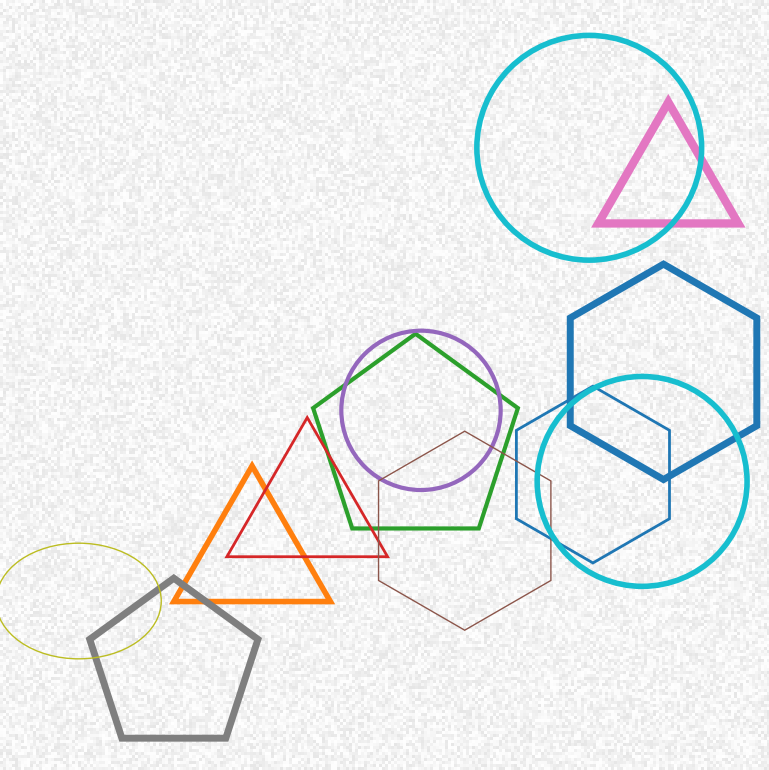[{"shape": "hexagon", "thickness": 2.5, "radius": 0.7, "center": [0.862, 0.517]}, {"shape": "hexagon", "thickness": 1, "radius": 0.57, "center": [0.77, 0.384]}, {"shape": "triangle", "thickness": 2, "radius": 0.59, "center": [0.327, 0.277]}, {"shape": "pentagon", "thickness": 1.5, "radius": 0.7, "center": [0.54, 0.427]}, {"shape": "triangle", "thickness": 1, "radius": 0.6, "center": [0.399, 0.337]}, {"shape": "circle", "thickness": 1.5, "radius": 0.52, "center": [0.547, 0.467]}, {"shape": "hexagon", "thickness": 0.5, "radius": 0.65, "center": [0.604, 0.311]}, {"shape": "triangle", "thickness": 3, "radius": 0.52, "center": [0.868, 0.762]}, {"shape": "pentagon", "thickness": 2.5, "radius": 0.57, "center": [0.226, 0.134]}, {"shape": "oval", "thickness": 0.5, "radius": 0.54, "center": [0.102, 0.219]}, {"shape": "circle", "thickness": 2, "radius": 0.68, "center": [0.834, 0.375]}, {"shape": "circle", "thickness": 2, "radius": 0.73, "center": [0.765, 0.808]}]